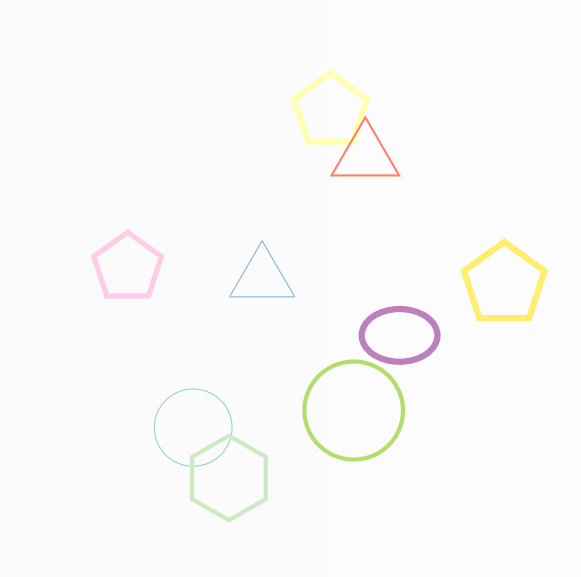[{"shape": "circle", "thickness": 0.5, "radius": 0.33, "center": [0.332, 0.259]}, {"shape": "pentagon", "thickness": 3, "radius": 0.33, "center": [0.569, 0.807]}, {"shape": "triangle", "thickness": 1, "radius": 0.34, "center": [0.629, 0.729]}, {"shape": "triangle", "thickness": 0.5, "radius": 0.32, "center": [0.451, 0.517]}, {"shape": "circle", "thickness": 2, "radius": 0.42, "center": [0.609, 0.288]}, {"shape": "pentagon", "thickness": 2.5, "radius": 0.31, "center": [0.22, 0.536]}, {"shape": "oval", "thickness": 3, "radius": 0.33, "center": [0.687, 0.418]}, {"shape": "hexagon", "thickness": 2, "radius": 0.37, "center": [0.394, 0.171]}, {"shape": "pentagon", "thickness": 3, "radius": 0.36, "center": [0.867, 0.507]}]